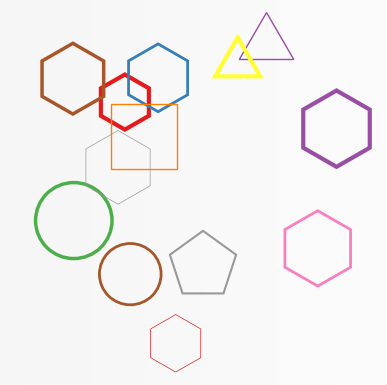[{"shape": "hexagon", "thickness": 3, "radius": 0.36, "center": [0.322, 0.735]}, {"shape": "hexagon", "thickness": 0.5, "radius": 0.37, "center": [0.453, 0.108]}, {"shape": "hexagon", "thickness": 2, "radius": 0.44, "center": [0.408, 0.798]}, {"shape": "circle", "thickness": 2.5, "radius": 0.49, "center": [0.19, 0.427]}, {"shape": "triangle", "thickness": 1, "radius": 0.41, "center": [0.688, 0.886]}, {"shape": "hexagon", "thickness": 3, "radius": 0.5, "center": [0.868, 0.666]}, {"shape": "square", "thickness": 1, "radius": 0.43, "center": [0.372, 0.645]}, {"shape": "triangle", "thickness": 3, "radius": 0.34, "center": [0.613, 0.835]}, {"shape": "circle", "thickness": 2, "radius": 0.4, "center": [0.336, 0.288]}, {"shape": "hexagon", "thickness": 2.5, "radius": 0.46, "center": [0.188, 0.796]}, {"shape": "hexagon", "thickness": 2, "radius": 0.49, "center": [0.82, 0.355]}, {"shape": "hexagon", "thickness": 0.5, "radius": 0.48, "center": [0.305, 0.565]}, {"shape": "pentagon", "thickness": 1.5, "radius": 0.45, "center": [0.524, 0.311]}]